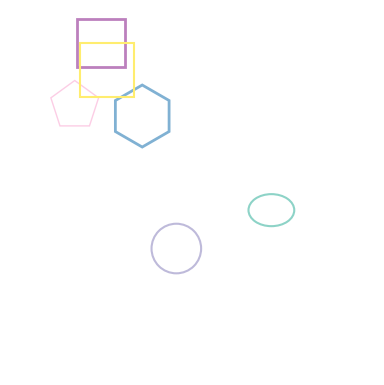[{"shape": "oval", "thickness": 1.5, "radius": 0.3, "center": [0.705, 0.454]}, {"shape": "circle", "thickness": 1.5, "radius": 0.32, "center": [0.458, 0.354]}, {"shape": "hexagon", "thickness": 2, "radius": 0.4, "center": [0.369, 0.699]}, {"shape": "pentagon", "thickness": 1, "radius": 0.33, "center": [0.194, 0.726]}, {"shape": "square", "thickness": 2, "radius": 0.31, "center": [0.262, 0.888]}, {"shape": "square", "thickness": 1.5, "radius": 0.35, "center": [0.278, 0.818]}]